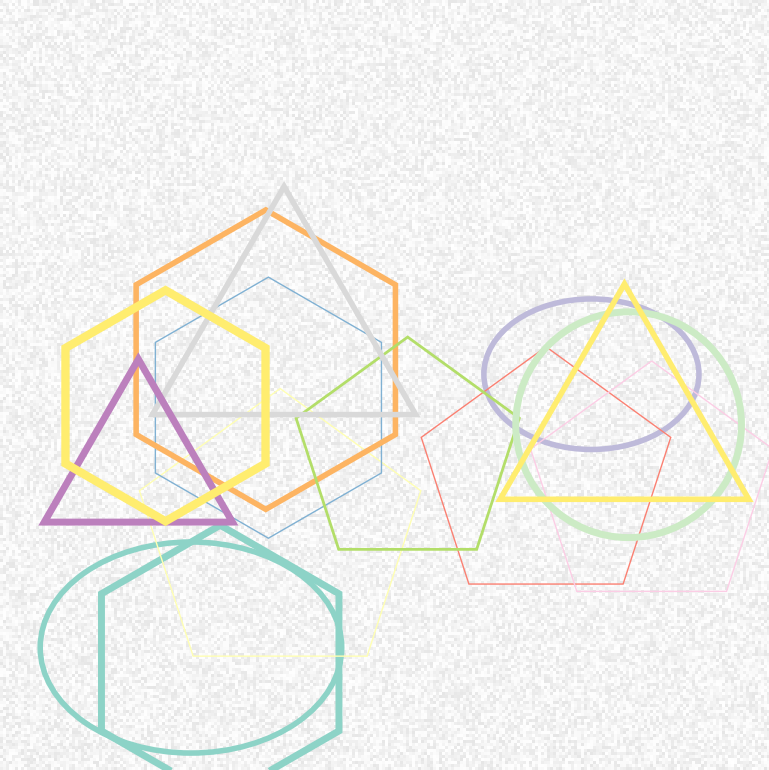[{"shape": "hexagon", "thickness": 2.5, "radius": 0.89, "center": [0.286, 0.14]}, {"shape": "oval", "thickness": 2, "radius": 0.98, "center": [0.248, 0.159]}, {"shape": "pentagon", "thickness": 0.5, "radius": 0.96, "center": [0.364, 0.303]}, {"shape": "oval", "thickness": 2, "radius": 0.7, "center": [0.768, 0.514]}, {"shape": "pentagon", "thickness": 0.5, "radius": 0.85, "center": [0.709, 0.379]}, {"shape": "hexagon", "thickness": 0.5, "radius": 0.85, "center": [0.349, 0.471]}, {"shape": "hexagon", "thickness": 2, "radius": 0.97, "center": [0.345, 0.533]}, {"shape": "pentagon", "thickness": 1, "radius": 0.76, "center": [0.529, 0.41]}, {"shape": "pentagon", "thickness": 0.5, "radius": 0.83, "center": [0.846, 0.366]}, {"shape": "triangle", "thickness": 2, "radius": 0.99, "center": [0.369, 0.56]}, {"shape": "triangle", "thickness": 2.5, "radius": 0.71, "center": [0.18, 0.392]}, {"shape": "circle", "thickness": 2.5, "radius": 0.73, "center": [0.816, 0.448]}, {"shape": "hexagon", "thickness": 3, "radius": 0.75, "center": [0.215, 0.473]}, {"shape": "triangle", "thickness": 2, "radius": 0.93, "center": [0.811, 0.445]}]